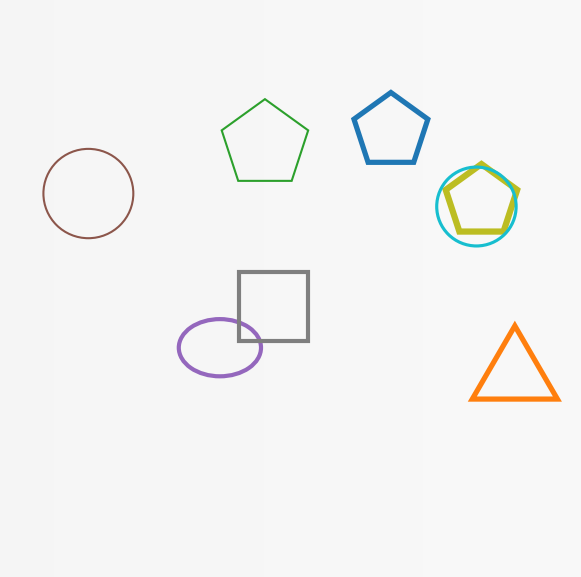[{"shape": "pentagon", "thickness": 2.5, "radius": 0.33, "center": [0.673, 0.772]}, {"shape": "triangle", "thickness": 2.5, "radius": 0.42, "center": [0.886, 0.35]}, {"shape": "pentagon", "thickness": 1, "radius": 0.39, "center": [0.456, 0.749]}, {"shape": "oval", "thickness": 2, "radius": 0.35, "center": [0.378, 0.397]}, {"shape": "circle", "thickness": 1, "radius": 0.39, "center": [0.152, 0.664]}, {"shape": "square", "thickness": 2, "radius": 0.3, "center": [0.471, 0.468]}, {"shape": "pentagon", "thickness": 3, "radius": 0.32, "center": [0.828, 0.65]}, {"shape": "circle", "thickness": 1.5, "radius": 0.34, "center": [0.82, 0.642]}]